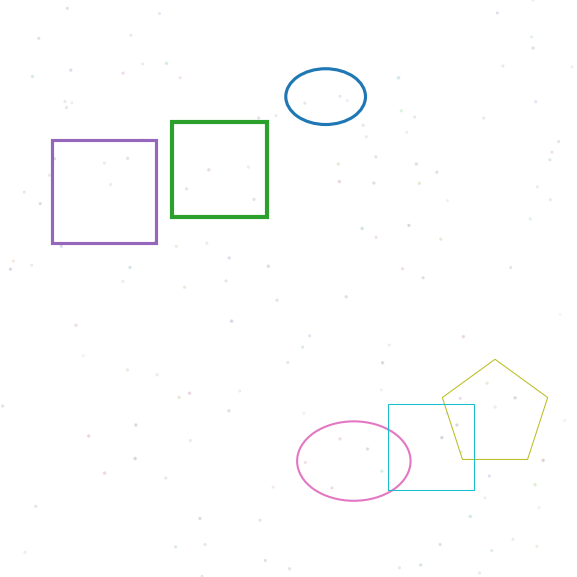[{"shape": "oval", "thickness": 1.5, "radius": 0.35, "center": [0.564, 0.832]}, {"shape": "square", "thickness": 2, "radius": 0.41, "center": [0.381, 0.705]}, {"shape": "square", "thickness": 1.5, "radius": 0.45, "center": [0.181, 0.667]}, {"shape": "oval", "thickness": 1, "radius": 0.49, "center": [0.613, 0.201]}, {"shape": "pentagon", "thickness": 0.5, "radius": 0.48, "center": [0.857, 0.281]}, {"shape": "square", "thickness": 0.5, "radius": 0.37, "center": [0.746, 0.225]}]